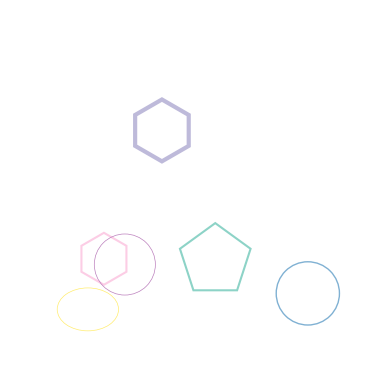[{"shape": "pentagon", "thickness": 1.5, "radius": 0.48, "center": [0.559, 0.324]}, {"shape": "hexagon", "thickness": 3, "radius": 0.4, "center": [0.421, 0.661]}, {"shape": "circle", "thickness": 1, "radius": 0.41, "center": [0.8, 0.238]}, {"shape": "hexagon", "thickness": 1.5, "radius": 0.34, "center": [0.27, 0.328]}, {"shape": "circle", "thickness": 0.5, "radius": 0.4, "center": [0.324, 0.313]}, {"shape": "oval", "thickness": 0.5, "radius": 0.4, "center": [0.228, 0.196]}]